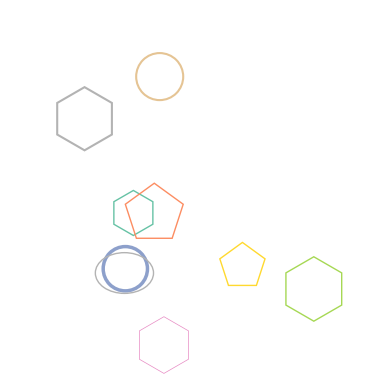[{"shape": "hexagon", "thickness": 1, "radius": 0.29, "center": [0.346, 0.447]}, {"shape": "pentagon", "thickness": 1, "radius": 0.4, "center": [0.401, 0.445]}, {"shape": "circle", "thickness": 2.5, "radius": 0.29, "center": [0.326, 0.302]}, {"shape": "hexagon", "thickness": 0.5, "radius": 0.37, "center": [0.426, 0.104]}, {"shape": "hexagon", "thickness": 1, "radius": 0.42, "center": [0.815, 0.249]}, {"shape": "pentagon", "thickness": 1, "radius": 0.31, "center": [0.63, 0.309]}, {"shape": "circle", "thickness": 1.5, "radius": 0.31, "center": [0.415, 0.801]}, {"shape": "oval", "thickness": 1, "radius": 0.38, "center": [0.323, 0.291]}, {"shape": "hexagon", "thickness": 1.5, "radius": 0.41, "center": [0.22, 0.692]}]